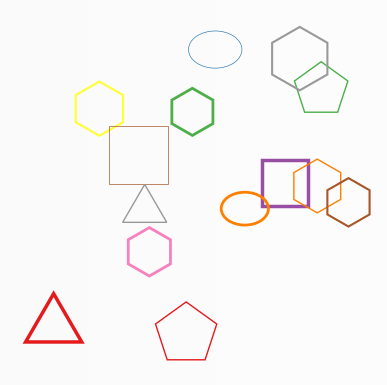[{"shape": "triangle", "thickness": 2.5, "radius": 0.42, "center": [0.138, 0.154]}, {"shape": "pentagon", "thickness": 1, "radius": 0.42, "center": [0.48, 0.133]}, {"shape": "oval", "thickness": 0.5, "radius": 0.34, "center": [0.555, 0.871]}, {"shape": "hexagon", "thickness": 2, "radius": 0.31, "center": [0.497, 0.71]}, {"shape": "pentagon", "thickness": 1, "radius": 0.36, "center": [0.829, 0.767]}, {"shape": "square", "thickness": 2.5, "radius": 0.3, "center": [0.736, 0.525]}, {"shape": "oval", "thickness": 2, "radius": 0.3, "center": [0.632, 0.458]}, {"shape": "hexagon", "thickness": 1, "radius": 0.35, "center": [0.819, 0.517]}, {"shape": "hexagon", "thickness": 1.5, "radius": 0.35, "center": [0.256, 0.718]}, {"shape": "square", "thickness": 0.5, "radius": 0.38, "center": [0.356, 0.598]}, {"shape": "hexagon", "thickness": 1.5, "radius": 0.31, "center": [0.899, 0.474]}, {"shape": "hexagon", "thickness": 2, "radius": 0.31, "center": [0.385, 0.346]}, {"shape": "hexagon", "thickness": 1.5, "radius": 0.41, "center": [0.774, 0.848]}, {"shape": "triangle", "thickness": 1, "radius": 0.33, "center": [0.373, 0.455]}]